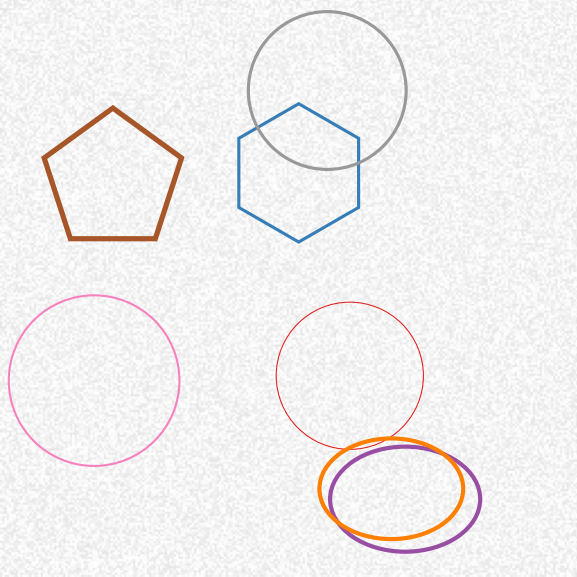[{"shape": "circle", "thickness": 0.5, "radius": 0.64, "center": [0.606, 0.348]}, {"shape": "hexagon", "thickness": 1.5, "radius": 0.6, "center": [0.517, 0.7]}, {"shape": "oval", "thickness": 2, "radius": 0.65, "center": [0.702, 0.135]}, {"shape": "oval", "thickness": 2, "radius": 0.62, "center": [0.678, 0.153]}, {"shape": "pentagon", "thickness": 2.5, "radius": 0.63, "center": [0.195, 0.687]}, {"shape": "circle", "thickness": 1, "radius": 0.74, "center": [0.163, 0.34]}, {"shape": "circle", "thickness": 1.5, "radius": 0.68, "center": [0.567, 0.842]}]